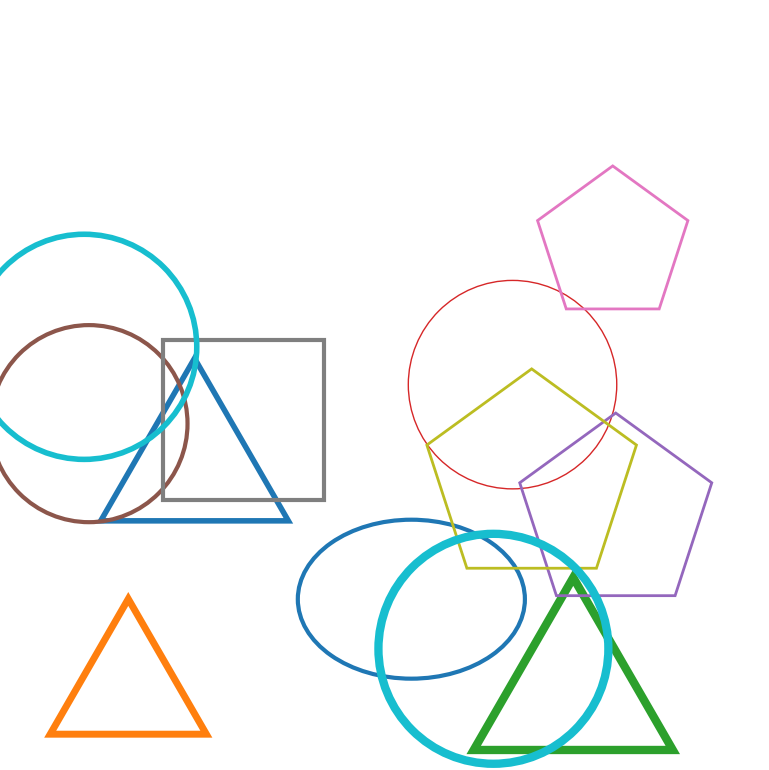[{"shape": "oval", "thickness": 1.5, "radius": 0.74, "center": [0.534, 0.222]}, {"shape": "triangle", "thickness": 2, "radius": 0.7, "center": [0.253, 0.394]}, {"shape": "triangle", "thickness": 2.5, "radius": 0.59, "center": [0.167, 0.105]}, {"shape": "triangle", "thickness": 3, "radius": 0.75, "center": [0.744, 0.101]}, {"shape": "circle", "thickness": 0.5, "radius": 0.68, "center": [0.666, 0.5]}, {"shape": "pentagon", "thickness": 1, "radius": 0.66, "center": [0.8, 0.332]}, {"shape": "circle", "thickness": 1.5, "radius": 0.64, "center": [0.116, 0.45]}, {"shape": "pentagon", "thickness": 1, "radius": 0.51, "center": [0.796, 0.682]}, {"shape": "square", "thickness": 1.5, "radius": 0.52, "center": [0.316, 0.455]}, {"shape": "pentagon", "thickness": 1, "radius": 0.72, "center": [0.69, 0.378]}, {"shape": "circle", "thickness": 2, "radius": 0.73, "center": [0.109, 0.55]}, {"shape": "circle", "thickness": 3, "radius": 0.75, "center": [0.641, 0.157]}]